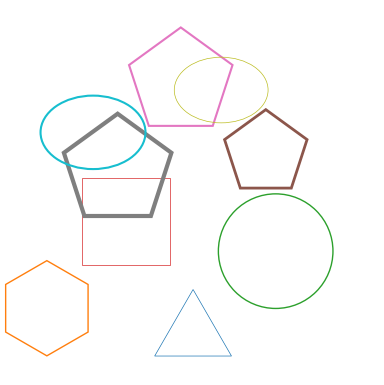[{"shape": "triangle", "thickness": 0.5, "radius": 0.58, "center": [0.501, 0.133]}, {"shape": "hexagon", "thickness": 1, "radius": 0.62, "center": [0.122, 0.199]}, {"shape": "circle", "thickness": 1, "radius": 0.74, "center": [0.716, 0.348]}, {"shape": "square", "thickness": 0.5, "radius": 0.57, "center": [0.327, 0.424]}, {"shape": "pentagon", "thickness": 2, "radius": 0.56, "center": [0.69, 0.603]}, {"shape": "pentagon", "thickness": 1.5, "radius": 0.71, "center": [0.47, 0.787]}, {"shape": "pentagon", "thickness": 3, "radius": 0.73, "center": [0.306, 0.558]}, {"shape": "oval", "thickness": 0.5, "radius": 0.61, "center": [0.575, 0.766]}, {"shape": "oval", "thickness": 1.5, "radius": 0.68, "center": [0.242, 0.656]}]